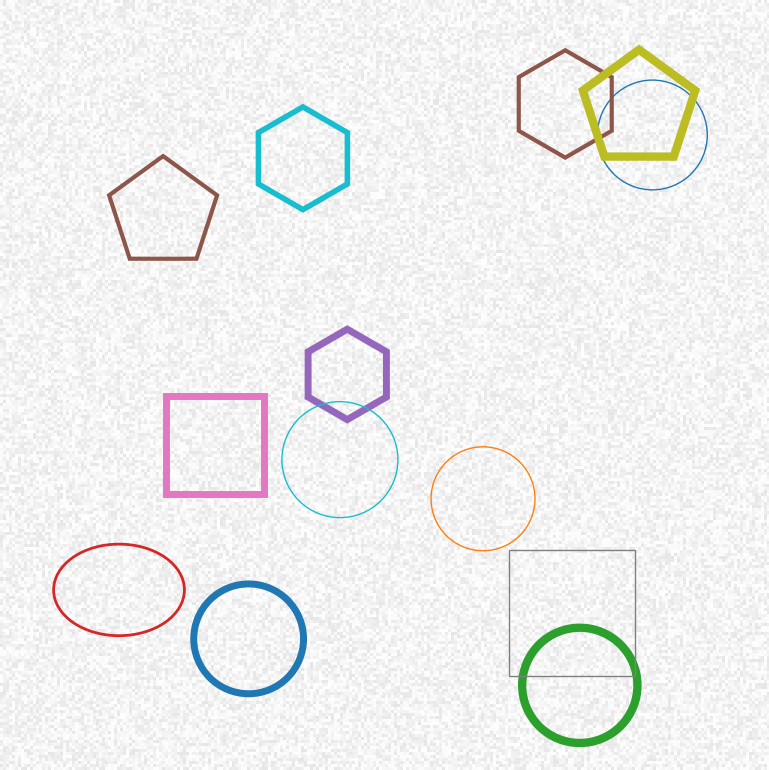[{"shape": "circle", "thickness": 2.5, "radius": 0.36, "center": [0.323, 0.17]}, {"shape": "circle", "thickness": 0.5, "radius": 0.36, "center": [0.847, 0.825]}, {"shape": "circle", "thickness": 0.5, "radius": 0.34, "center": [0.627, 0.352]}, {"shape": "circle", "thickness": 3, "radius": 0.37, "center": [0.753, 0.11]}, {"shape": "oval", "thickness": 1, "radius": 0.42, "center": [0.155, 0.234]}, {"shape": "hexagon", "thickness": 2.5, "radius": 0.29, "center": [0.451, 0.514]}, {"shape": "hexagon", "thickness": 1.5, "radius": 0.35, "center": [0.734, 0.865]}, {"shape": "pentagon", "thickness": 1.5, "radius": 0.37, "center": [0.212, 0.724]}, {"shape": "square", "thickness": 2.5, "radius": 0.32, "center": [0.28, 0.422]}, {"shape": "square", "thickness": 0.5, "radius": 0.41, "center": [0.742, 0.203]}, {"shape": "pentagon", "thickness": 3, "radius": 0.38, "center": [0.83, 0.859]}, {"shape": "hexagon", "thickness": 2, "radius": 0.33, "center": [0.393, 0.794]}, {"shape": "circle", "thickness": 0.5, "radius": 0.38, "center": [0.441, 0.403]}]